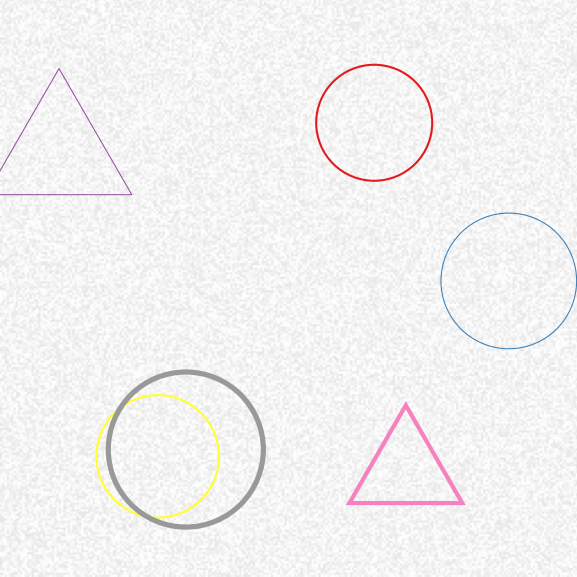[{"shape": "circle", "thickness": 1, "radius": 0.5, "center": [0.648, 0.787]}, {"shape": "circle", "thickness": 0.5, "radius": 0.59, "center": [0.881, 0.513]}, {"shape": "triangle", "thickness": 0.5, "radius": 0.73, "center": [0.102, 0.735]}, {"shape": "circle", "thickness": 1, "radius": 0.53, "center": [0.273, 0.209]}, {"shape": "triangle", "thickness": 2, "radius": 0.56, "center": [0.703, 0.184]}, {"shape": "circle", "thickness": 2.5, "radius": 0.67, "center": [0.322, 0.221]}]